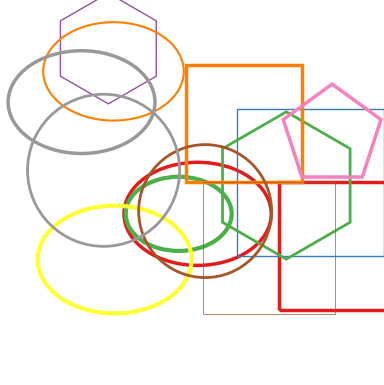[{"shape": "oval", "thickness": 2.5, "radius": 0.96, "center": [0.513, 0.445]}, {"shape": "square", "thickness": 2.5, "radius": 0.83, "center": [0.891, 0.362]}, {"shape": "square", "thickness": 1, "radius": 0.96, "center": [0.806, 0.527]}, {"shape": "hexagon", "thickness": 2, "radius": 0.96, "center": [0.744, 0.518]}, {"shape": "oval", "thickness": 3, "radius": 0.69, "center": [0.464, 0.445]}, {"shape": "hexagon", "thickness": 1, "radius": 0.72, "center": [0.281, 0.874]}, {"shape": "oval", "thickness": 1.5, "radius": 0.91, "center": [0.295, 0.815]}, {"shape": "square", "thickness": 2.5, "radius": 0.76, "center": [0.633, 0.68]}, {"shape": "oval", "thickness": 3, "radius": 1.0, "center": [0.298, 0.326]}, {"shape": "square", "thickness": 0.5, "radius": 0.86, "center": [0.699, 0.357]}, {"shape": "circle", "thickness": 2, "radius": 0.86, "center": [0.533, 0.452]}, {"shape": "pentagon", "thickness": 2.5, "radius": 0.67, "center": [0.863, 0.648]}, {"shape": "circle", "thickness": 2, "radius": 0.99, "center": [0.269, 0.558]}, {"shape": "oval", "thickness": 2.5, "radius": 0.95, "center": [0.212, 0.735]}]